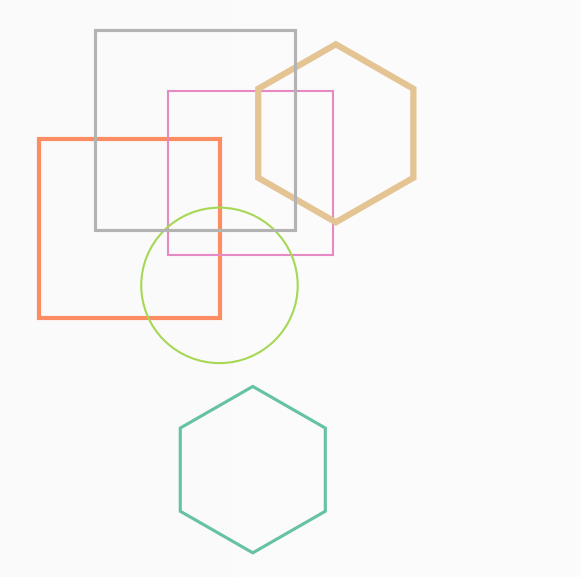[{"shape": "hexagon", "thickness": 1.5, "radius": 0.72, "center": [0.435, 0.186]}, {"shape": "square", "thickness": 2, "radius": 0.78, "center": [0.223, 0.603]}, {"shape": "square", "thickness": 1, "radius": 0.71, "center": [0.431, 0.699]}, {"shape": "circle", "thickness": 1, "radius": 0.67, "center": [0.378, 0.505]}, {"shape": "hexagon", "thickness": 3, "radius": 0.77, "center": [0.578, 0.768]}, {"shape": "square", "thickness": 1.5, "radius": 0.86, "center": [0.335, 0.774]}]